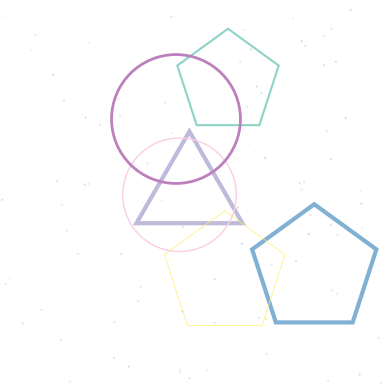[{"shape": "pentagon", "thickness": 1.5, "radius": 0.69, "center": [0.592, 0.787]}, {"shape": "triangle", "thickness": 3, "radius": 0.79, "center": [0.492, 0.5]}, {"shape": "pentagon", "thickness": 3, "radius": 0.85, "center": [0.816, 0.3]}, {"shape": "circle", "thickness": 1, "radius": 0.74, "center": [0.466, 0.494]}, {"shape": "circle", "thickness": 2, "radius": 0.84, "center": [0.457, 0.691]}, {"shape": "pentagon", "thickness": 0.5, "radius": 0.82, "center": [0.584, 0.288]}]